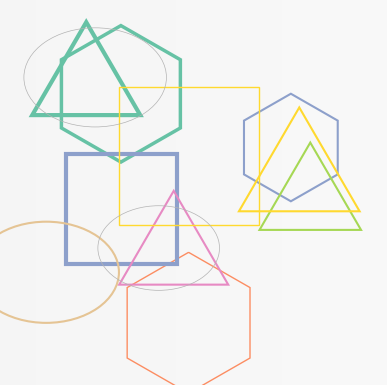[{"shape": "hexagon", "thickness": 2.5, "radius": 0.89, "center": [0.312, 0.756]}, {"shape": "triangle", "thickness": 3, "radius": 0.8, "center": [0.223, 0.781]}, {"shape": "hexagon", "thickness": 1, "radius": 0.92, "center": [0.487, 0.162]}, {"shape": "square", "thickness": 3, "radius": 0.71, "center": [0.314, 0.457]}, {"shape": "hexagon", "thickness": 1.5, "radius": 0.7, "center": [0.751, 0.617]}, {"shape": "triangle", "thickness": 1.5, "radius": 0.81, "center": [0.448, 0.342]}, {"shape": "triangle", "thickness": 1.5, "radius": 0.76, "center": [0.801, 0.478]}, {"shape": "triangle", "thickness": 1.5, "radius": 0.9, "center": [0.772, 0.541]}, {"shape": "square", "thickness": 1, "radius": 0.9, "center": [0.488, 0.595]}, {"shape": "oval", "thickness": 1.5, "radius": 0.94, "center": [0.119, 0.293]}, {"shape": "oval", "thickness": 0.5, "radius": 0.78, "center": [0.41, 0.356]}, {"shape": "oval", "thickness": 0.5, "radius": 0.92, "center": [0.246, 0.799]}]